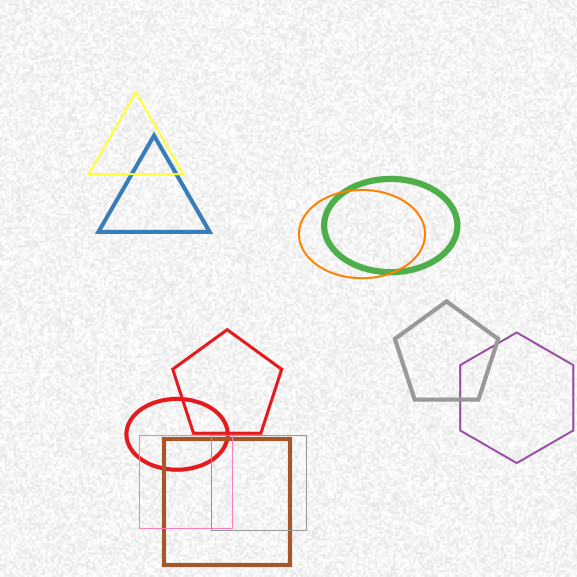[{"shape": "oval", "thickness": 2, "radius": 0.44, "center": [0.307, 0.247]}, {"shape": "pentagon", "thickness": 1.5, "radius": 0.5, "center": [0.393, 0.329]}, {"shape": "triangle", "thickness": 2, "radius": 0.56, "center": [0.267, 0.653]}, {"shape": "oval", "thickness": 3, "radius": 0.58, "center": [0.677, 0.609]}, {"shape": "hexagon", "thickness": 1, "radius": 0.57, "center": [0.895, 0.31]}, {"shape": "oval", "thickness": 1, "radius": 0.55, "center": [0.627, 0.594]}, {"shape": "triangle", "thickness": 1, "radius": 0.47, "center": [0.236, 0.745]}, {"shape": "square", "thickness": 2, "radius": 0.54, "center": [0.394, 0.13]}, {"shape": "square", "thickness": 0.5, "radius": 0.4, "center": [0.321, 0.165]}, {"shape": "square", "thickness": 0.5, "radius": 0.41, "center": [0.448, 0.164]}, {"shape": "pentagon", "thickness": 2, "radius": 0.47, "center": [0.773, 0.383]}]